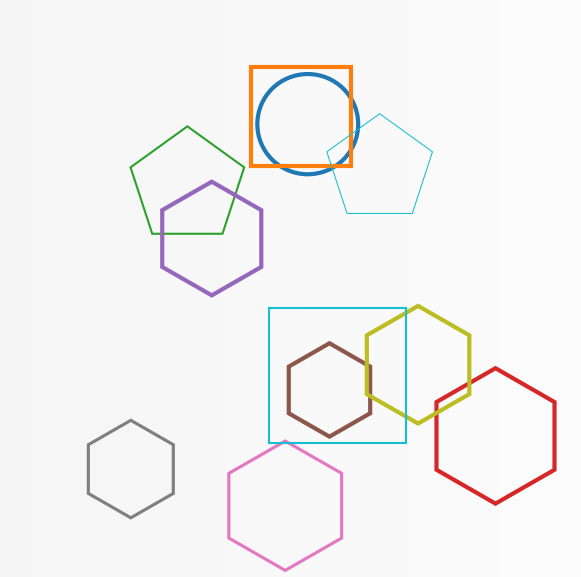[{"shape": "circle", "thickness": 2, "radius": 0.43, "center": [0.529, 0.784]}, {"shape": "square", "thickness": 2, "radius": 0.43, "center": [0.518, 0.798]}, {"shape": "pentagon", "thickness": 1, "radius": 0.51, "center": [0.322, 0.678]}, {"shape": "hexagon", "thickness": 2, "radius": 0.59, "center": [0.852, 0.244]}, {"shape": "hexagon", "thickness": 2, "radius": 0.49, "center": [0.364, 0.586]}, {"shape": "hexagon", "thickness": 2, "radius": 0.4, "center": [0.567, 0.324]}, {"shape": "hexagon", "thickness": 1.5, "radius": 0.56, "center": [0.491, 0.123]}, {"shape": "hexagon", "thickness": 1.5, "radius": 0.42, "center": [0.225, 0.187]}, {"shape": "hexagon", "thickness": 2, "radius": 0.51, "center": [0.719, 0.368]}, {"shape": "pentagon", "thickness": 0.5, "radius": 0.48, "center": [0.653, 0.707]}, {"shape": "square", "thickness": 1, "radius": 0.59, "center": [0.581, 0.349]}]